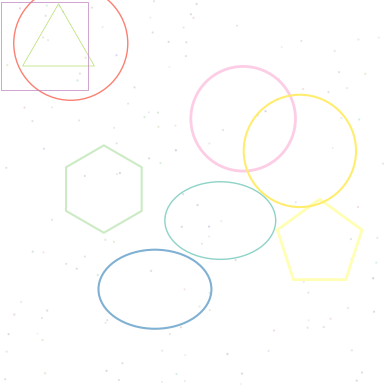[{"shape": "oval", "thickness": 1, "radius": 0.72, "center": [0.572, 0.427]}, {"shape": "pentagon", "thickness": 2, "radius": 0.58, "center": [0.83, 0.367]}, {"shape": "circle", "thickness": 1, "radius": 0.74, "center": [0.184, 0.888]}, {"shape": "oval", "thickness": 1.5, "radius": 0.73, "center": [0.402, 0.249]}, {"shape": "triangle", "thickness": 0.5, "radius": 0.54, "center": [0.152, 0.882]}, {"shape": "circle", "thickness": 2, "radius": 0.68, "center": [0.632, 0.692]}, {"shape": "square", "thickness": 0.5, "radius": 0.57, "center": [0.115, 0.88]}, {"shape": "hexagon", "thickness": 1.5, "radius": 0.57, "center": [0.27, 0.509]}, {"shape": "circle", "thickness": 1.5, "radius": 0.73, "center": [0.779, 0.608]}]